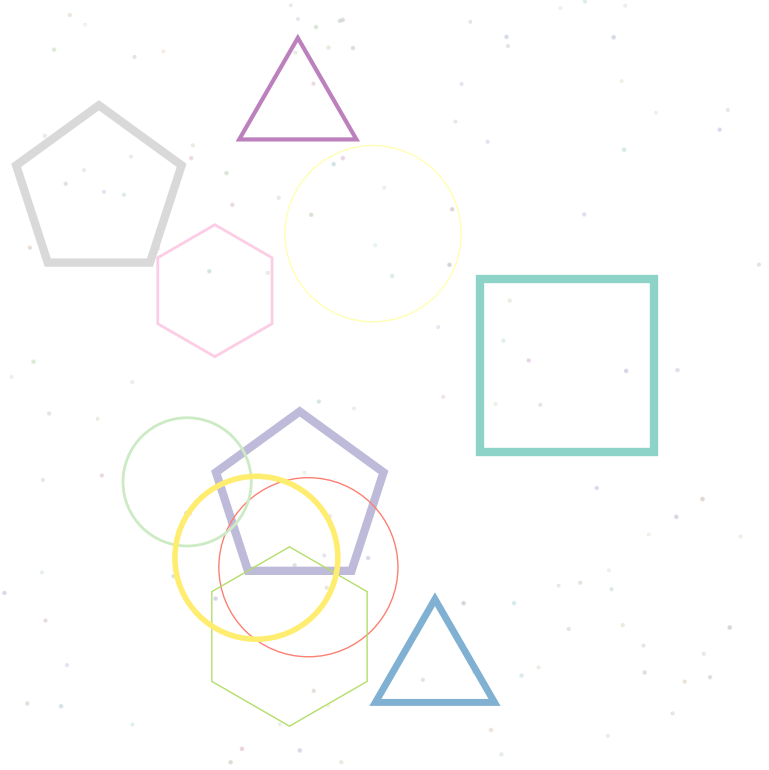[{"shape": "square", "thickness": 3, "radius": 0.56, "center": [0.736, 0.526]}, {"shape": "circle", "thickness": 0.5, "radius": 0.57, "center": [0.485, 0.697]}, {"shape": "pentagon", "thickness": 3, "radius": 0.57, "center": [0.389, 0.351]}, {"shape": "circle", "thickness": 0.5, "radius": 0.58, "center": [0.401, 0.263]}, {"shape": "triangle", "thickness": 2.5, "radius": 0.45, "center": [0.565, 0.132]}, {"shape": "hexagon", "thickness": 0.5, "radius": 0.58, "center": [0.376, 0.173]}, {"shape": "hexagon", "thickness": 1, "radius": 0.43, "center": [0.279, 0.622]}, {"shape": "pentagon", "thickness": 3, "radius": 0.56, "center": [0.128, 0.75]}, {"shape": "triangle", "thickness": 1.5, "radius": 0.44, "center": [0.387, 0.863]}, {"shape": "circle", "thickness": 1, "radius": 0.42, "center": [0.243, 0.374]}, {"shape": "circle", "thickness": 2, "radius": 0.53, "center": [0.333, 0.276]}]